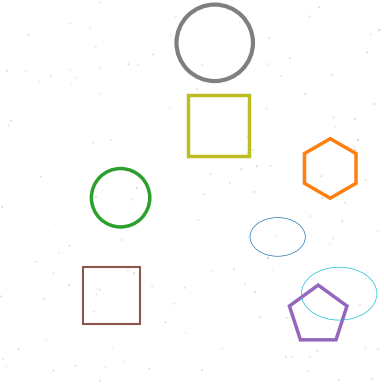[{"shape": "oval", "thickness": 0.5, "radius": 0.36, "center": [0.721, 0.385]}, {"shape": "hexagon", "thickness": 2.5, "radius": 0.39, "center": [0.858, 0.563]}, {"shape": "circle", "thickness": 2.5, "radius": 0.38, "center": [0.313, 0.486]}, {"shape": "pentagon", "thickness": 2.5, "radius": 0.39, "center": [0.826, 0.181]}, {"shape": "square", "thickness": 1.5, "radius": 0.37, "center": [0.289, 0.232]}, {"shape": "circle", "thickness": 3, "radius": 0.5, "center": [0.558, 0.889]}, {"shape": "square", "thickness": 2.5, "radius": 0.4, "center": [0.567, 0.674]}, {"shape": "oval", "thickness": 0.5, "radius": 0.49, "center": [0.881, 0.237]}]